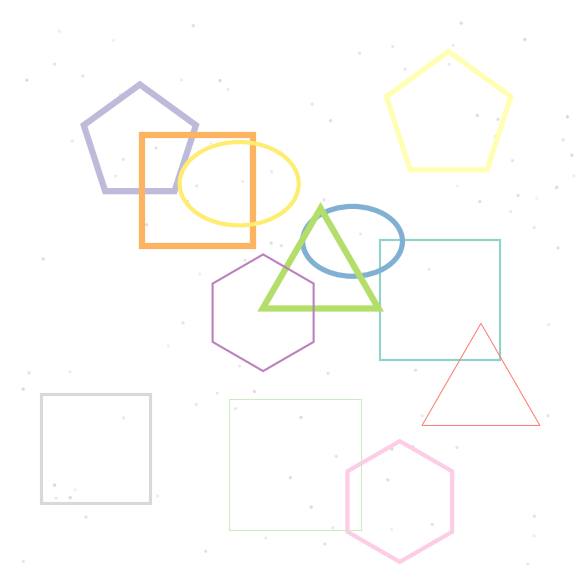[{"shape": "square", "thickness": 1, "radius": 0.52, "center": [0.762, 0.48]}, {"shape": "pentagon", "thickness": 2.5, "radius": 0.57, "center": [0.777, 0.797]}, {"shape": "pentagon", "thickness": 3, "radius": 0.51, "center": [0.242, 0.751]}, {"shape": "triangle", "thickness": 0.5, "radius": 0.59, "center": [0.833, 0.321]}, {"shape": "oval", "thickness": 2.5, "radius": 0.43, "center": [0.61, 0.581]}, {"shape": "square", "thickness": 3, "radius": 0.48, "center": [0.343, 0.67]}, {"shape": "triangle", "thickness": 3, "radius": 0.58, "center": [0.555, 0.523]}, {"shape": "hexagon", "thickness": 2, "radius": 0.52, "center": [0.692, 0.131]}, {"shape": "square", "thickness": 1.5, "radius": 0.47, "center": [0.165, 0.222]}, {"shape": "hexagon", "thickness": 1, "radius": 0.5, "center": [0.456, 0.458]}, {"shape": "square", "thickness": 0.5, "radius": 0.57, "center": [0.511, 0.195]}, {"shape": "oval", "thickness": 2, "radius": 0.52, "center": [0.414, 0.681]}]